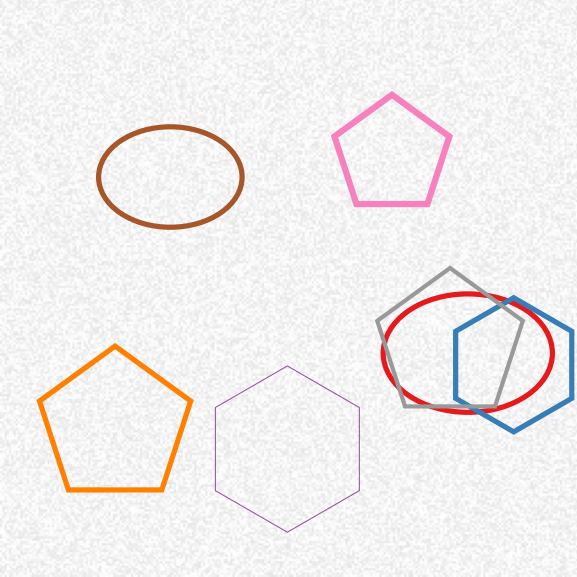[{"shape": "oval", "thickness": 2.5, "radius": 0.73, "center": [0.81, 0.388]}, {"shape": "hexagon", "thickness": 2.5, "radius": 0.58, "center": [0.89, 0.367]}, {"shape": "hexagon", "thickness": 0.5, "radius": 0.72, "center": [0.498, 0.222]}, {"shape": "pentagon", "thickness": 2.5, "radius": 0.69, "center": [0.199, 0.262]}, {"shape": "oval", "thickness": 2.5, "radius": 0.62, "center": [0.295, 0.693]}, {"shape": "pentagon", "thickness": 3, "radius": 0.52, "center": [0.679, 0.73]}, {"shape": "pentagon", "thickness": 2, "radius": 0.66, "center": [0.779, 0.403]}]